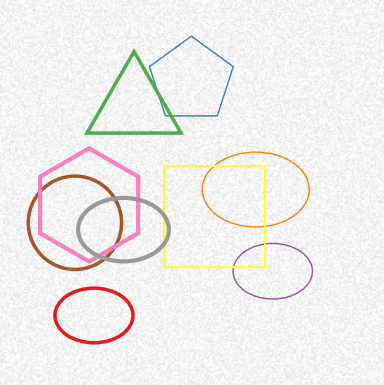[{"shape": "oval", "thickness": 2.5, "radius": 0.51, "center": [0.244, 0.181]}, {"shape": "pentagon", "thickness": 1, "radius": 0.57, "center": [0.497, 0.792]}, {"shape": "triangle", "thickness": 2.5, "radius": 0.71, "center": [0.348, 0.725]}, {"shape": "oval", "thickness": 1, "radius": 0.52, "center": [0.708, 0.295]}, {"shape": "oval", "thickness": 1, "radius": 0.69, "center": [0.664, 0.508]}, {"shape": "square", "thickness": 1.5, "radius": 0.65, "center": [0.557, 0.439]}, {"shape": "circle", "thickness": 2.5, "radius": 0.61, "center": [0.195, 0.421]}, {"shape": "hexagon", "thickness": 3, "radius": 0.74, "center": [0.232, 0.468]}, {"shape": "oval", "thickness": 3, "radius": 0.59, "center": [0.321, 0.404]}]